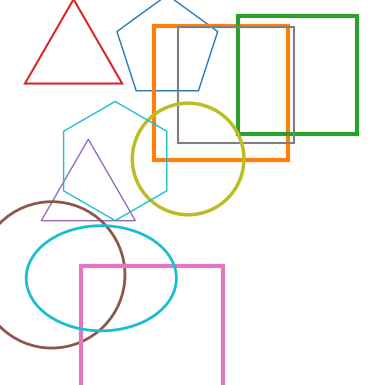[{"shape": "pentagon", "thickness": 1, "radius": 0.69, "center": [0.435, 0.876]}, {"shape": "square", "thickness": 3, "radius": 0.87, "center": [0.575, 0.758]}, {"shape": "square", "thickness": 3, "radius": 0.77, "center": [0.773, 0.805]}, {"shape": "triangle", "thickness": 1.5, "radius": 0.73, "center": [0.191, 0.856]}, {"shape": "triangle", "thickness": 1, "radius": 0.71, "center": [0.229, 0.497]}, {"shape": "circle", "thickness": 2, "radius": 0.95, "center": [0.134, 0.286]}, {"shape": "square", "thickness": 3, "radius": 0.93, "center": [0.395, 0.125]}, {"shape": "square", "thickness": 1.5, "radius": 0.75, "center": [0.612, 0.778]}, {"shape": "circle", "thickness": 2.5, "radius": 0.72, "center": [0.489, 0.587]}, {"shape": "hexagon", "thickness": 1, "radius": 0.77, "center": [0.299, 0.582]}, {"shape": "oval", "thickness": 2, "radius": 0.98, "center": [0.263, 0.277]}]